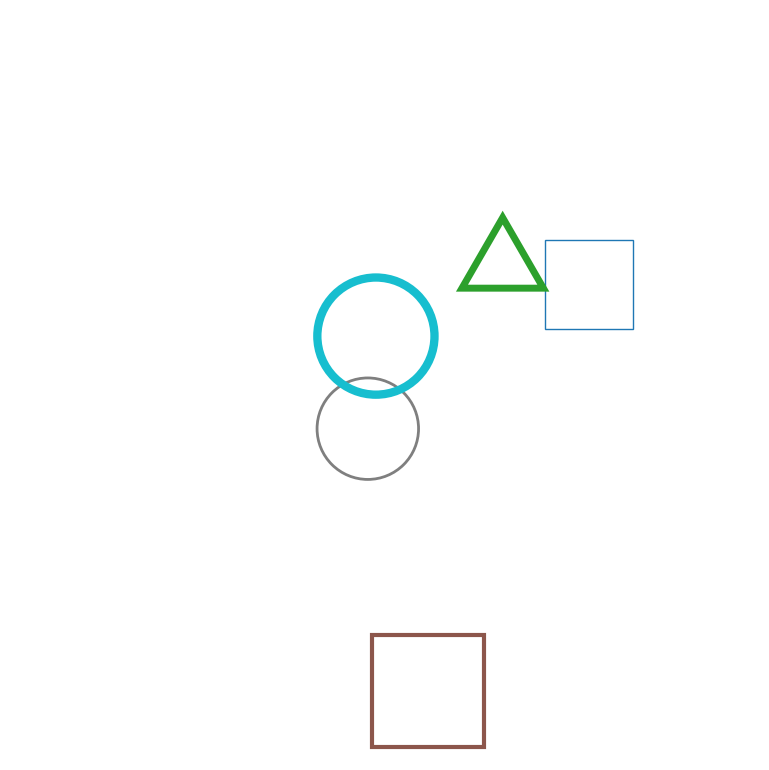[{"shape": "square", "thickness": 0.5, "radius": 0.29, "center": [0.765, 0.63]}, {"shape": "triangle", "thickness": 2.5, "radius": 0.31, "center": [0.653, 0.656]}, {"shape": "square", "thickness": 1.5, "radius": 0.37, "center": [0.556, 0.103]}, {"shape": "circle", "thickness": 1, "radius": 0.33, "center": [0.478, 0.443]}, {"shape": "circle", "thickness": 3, "radius": 0.38, "center": [0.488, 0.564]}]